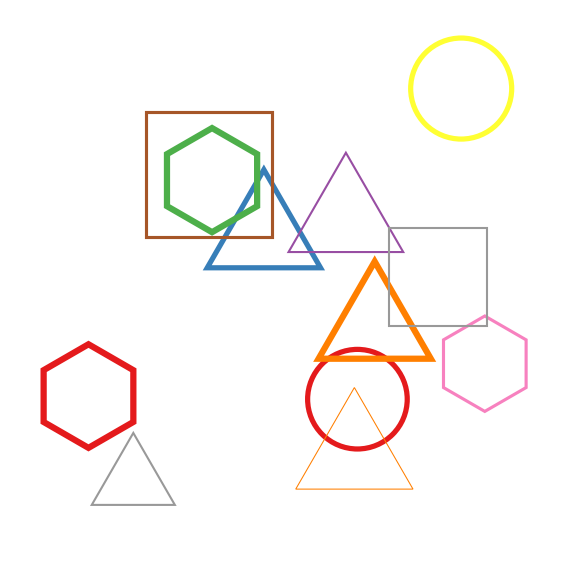[{"shape": "circle", "thickness": 2.5, "radius": 0.43, "center": [0.619, 0.308]}, {"shape": "hexagon", "thickness": 3, "radius": 0.45, "center": [0.153, 0.313]}, {"shape": "triangle", "thickness": 2.5, "radius": 0.57, "center": [0.457, 0.592]}, {"shape": "hexagon", "thickness": 3, "radius": 0.45, "center": [0.367, 0.687]}, {"shape": "triangle", "thickness": 1, "radius": 0.57, "center": [0.599, 0.62]}, {"shape": "triangle", "thickness": 3, "radius": 0.56, "center": [0.649, 0.434]}, {"shape": "triangle", "thickness": 0.5, "radius": 0.59, "center": [0.614, 0.211]}, {"shape": "circle", "thickness": 2.5, "radius": 0.44, "center": [0.799, 0.846]}, {"shape": "square", "thickness": 1.5, "radius": 0.54, "center": [0.362, 0.697]}, {"shape": "hexagon", "thickness": 1.5, "radius": 0.41, "center": [0.839, 0.369]}, {"shape": "square", "thickness": 1, "radius": 0.42, "center": [0.759, 0.519]}, {"shape": "triangle", "thickness": 1, "radius": 0.42, "center": [0.231, 0.166]}]